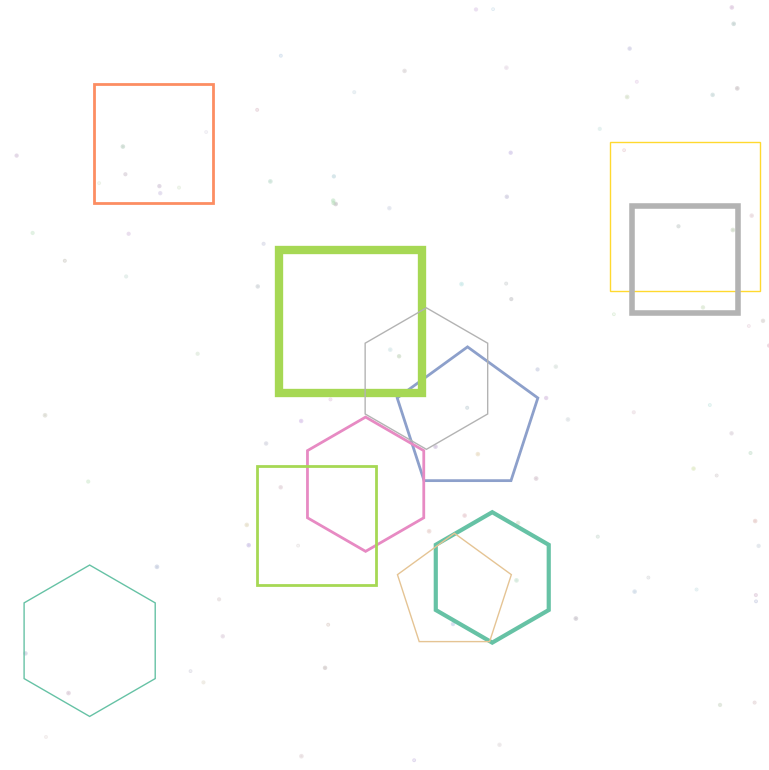[{"shape": "hexagon", "thickness": 1.5, "radius": 0.42, "center": [0.639, 0.25]}, {"shape": "hexagon", "thickness": 0.5, "radius": 0.49, "center": [0.116, 0.168]}, {"shape": "square", "thickness": 1, "radius": 0.39, "center": [0.2, 0.814]}, {"shape": "pentagon", "thickness": 1, "radius": 0.48, "center": [0.607, 0.453]}, {"shape": "hexagon", "thickness": 1, "radius": 0.44, "center": [0.475, 0.371]}, {"shape": "square", "thickness": 1, "radius": 0.39, "center": [0.411, 0.317]}, {"shape": "square", "thickness": 3, "radius": 0.47, "center": [0.456, 0.582]}, {"shape": "square", "thickness": 0.5, "radius": 0.49, "center": [0.89, 0.719]}, {"shape": "pentagon", "thickness": 0.5, "radius": 0.39, "center": [0.59, 0.23]}, {"shape": "hexagon", "thickness": 0.5, "radius": 0.46, "center": [0.554, 0.508]}, {"shape": "square", "thickness": 2, "radius": 0.35, "center": [0.89, 0.663]}]